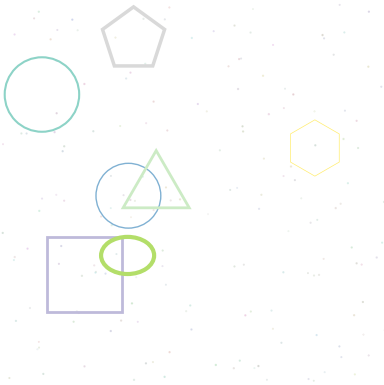[{"shape": "circle", "thickness": 1.5, "radius": 0.48, "center": [0.109, 0.755]}, {"shape": "square", "thickness": 2, "radius": 0.49, "center": [0.22, 0.288]}, {"shape": "circle", "thickness": 1, "radius": 0.42, "center": [0.333, 0.492]}, {"shape": "oval", "thickness": 3, "radius": 0.34, "center": [0.331, 0.336]}, {"shape": "pentagon", "thickness": 2.5, "radius": 0.42, "center": [0.347, 0.897]}, {"shape": "triangle", "thickness": 2, "radius": 0.5, "center": [0.406, 0.51]}, {"shape": "hexagon", "thickness": 0.5, "radius": 0.37, "center": [0.818, 0.616]}]